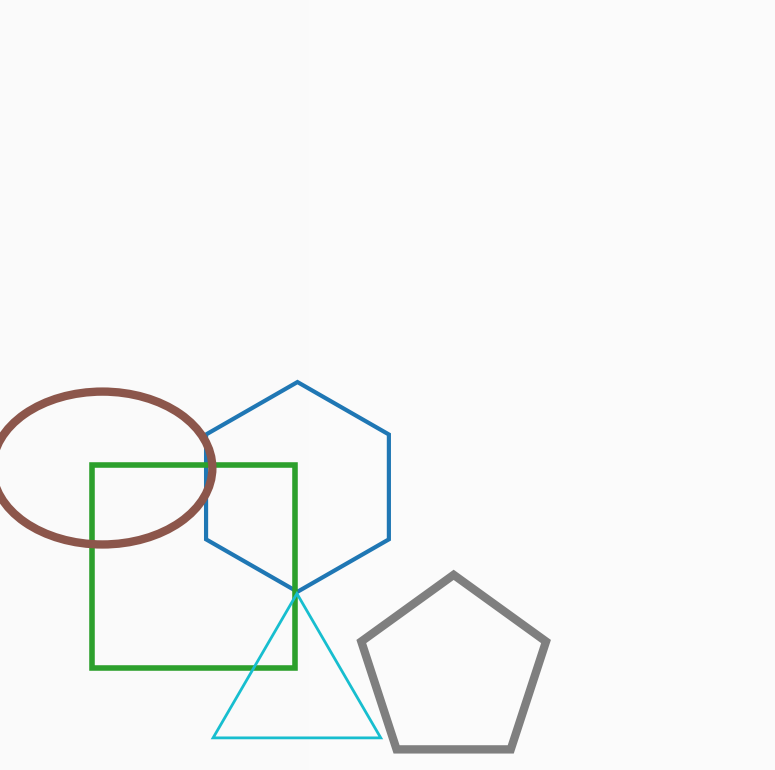[{"shape": "hexagon", "thickness": 1.5, "radius": 0.68, "center": [0.384, 0.368]}, {"shape": "square", "thickness": 2, "radius": 0.66, "center": [0.25, 0.264]}, {"shape": "oval", "thickness": 3, "radius": 0.71, "center": [0.132, 0.392]}, {"shape": "pentagon", "thickness": 3, "radius": 0.63, "center": [0.585, 0.128]}, {"shape": "triangle", "thickness": 1, "radius": 0.62, "center": [0.383, 0.104]}]